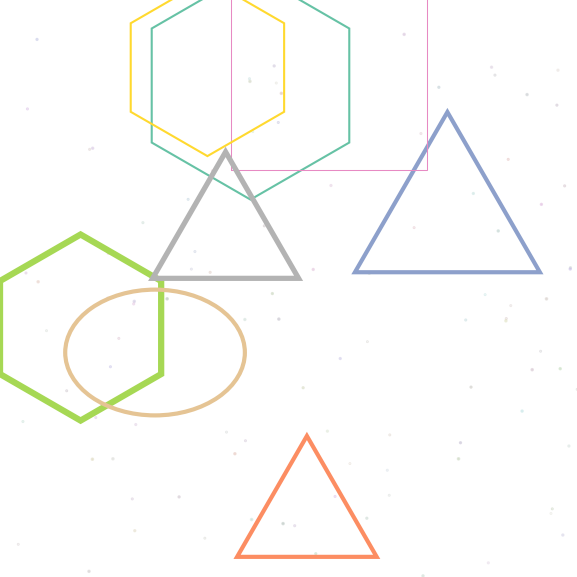[{"shape": "hexagon", "thickness": 1, "radius": 0.99, "center": [0.434, 0.851]}, {"shape": "triangle", "thickness": 2, "radius": 0.7, "center": [0.531, 0.105]}, {"shape": "triangle", "thickness": 2, "radius": 0.92, "center": [0.775, 0.62]}, {"shape": "square", "thickness": 0.5, "radius": 0.85, "center": [0.57, 0.873]}, {"shape": "hexagon", "thickness": 3, "radius": 0.81, "center": [0.14, 0.432]}, {"shape": "hexagon", "thickness": 1, "radius": 0.77, "center": [0.359, 0.882]}, {"shape": "oval", "thickness": 2, "radius": 0.78, "center": [0.268, 0.389]}, {"shape": "triangle", "thickness": 2.5, "radius": 0.73, "center": [0.391, 0.59]}]